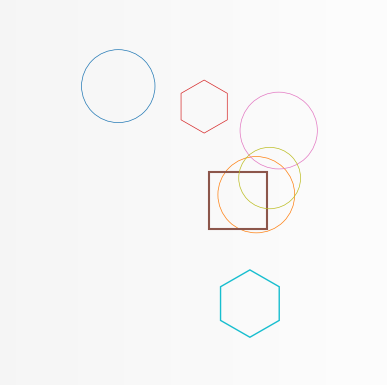[{"shape": "circle", "thickness": 0.5, "radius": 0.47, "center": [0.305, 0.776]}, {"shape": "circle", "thickness": 0.5, "radius": 0.5, "center": [0.661, 0.494]}, {"shape": "hexagon", "thickness": 0.5, "radius": 0.34, "center": [0.527, 0.723]}, {"shape": "square", "thickness": 1.5, "radius": 0.37, "center": [0.615, 0.479]}, {"shape": "circle", "thickness": 0.5, "radius": 0.5, "center": [0.719, 0.661]}, {"shape": "circle", "thickness": 0.5, "radius": 0.4, "center": [0.696, 0.538]}, {"shape": "hexagon", "thickness": 1, "radius": 0.44, "center": [0.645, 0.212]}]